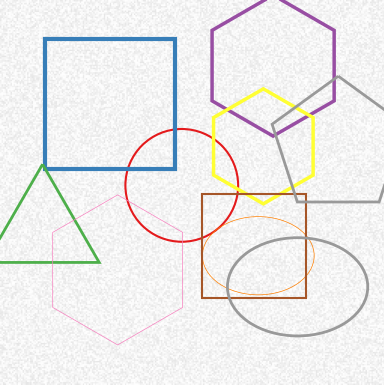[{"shape": "circle", "thickness": 1.5, "radius": 0.73, "center": [0.472, 0.519]}, {"shape": "square", "thickness": 3, "radius": 0.84, "center": [0.286, 0.729]}, {"shape": "triangle", "thickness": 2, "radius": 0.85, "center": [0.111, 0.403]}, {"shape": "hexagon", "thickness": 2.5, "radius": 0.92, "center": [0.709, 0.83]}, {"shape": "oval", "thickness": 0.5, "radius": 0.73, "center": [0.671, 0.336]}, {"shape": "hexagon", "thickness": 2.5, "radius": 0.75, "center": [0.684, 0.62]}, {"shape": "square", "thickness": 1.5, "radius": 0.68, "center": [0.659, 0.362]}, {"shape": "hexagon", "thickness": 0.5, "radius": 0.97, "center": [0.306, 0.299]}, {"shape": "oval", "thickness": 2, "radius": 0.91, "center": [0.773, 0.255]}, {"shape": "pentagon", "thickness": 2, "radius": 0.9, "center": [0.879, 0.622]}]